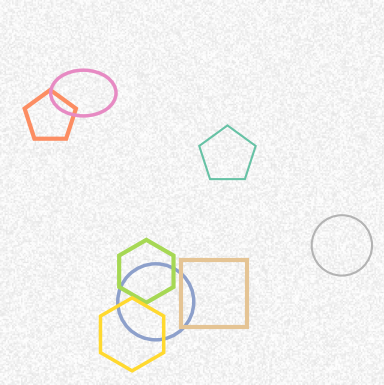[{"shape": "pentagon", "thickness": 1.5, "radius": 0.39, "center": [0.591, 0.597]}, {"shape": "pentagon", "thickness": 3, "radius": 0.35, "center": [0.131, 0.696]}, {"shape": "circle", "thickness": 2.5, "radius": 0.49, "center": [0.405, 0.216]}, {"shape": "oval", "thickness": 2.5, "radius": 0.42, "center": [0.217, 0.758]}, {"shape": "hexagon", "thickness": 3, "radius": 0.41, "center": [0.38, 0.295]}, {"shape": "hexagon", "thickness": 2.5, "radius": 0.47, "center": [0.343, 0.132]}, {"shape": "square", "thickness": 3, "radius": 0.43, "center": [0.556, 0.238]}, {"shape": "circle", "thickness": 1.5, "radius": 0.39, "center": [0.888, 0.363]}]